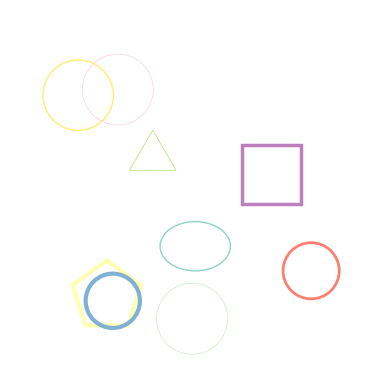[{"shape": "oval", "thickness": 1, "radius": 0.46, "center": [0.507, 0.36]}, {"shape": "pentagon", "thickness": 3, "radius": 0.47, "center": [0.277, 0.23]}, {"shape": "circle", "thickness": 2, "radius": 0.36, "center": [0.808, 0.297]}, {"shape": "circle", "thickness": 3, "radius": 0.35, "center": [0.293, 0.219]}, {"shape": "triangle", "thickness": 0.5, "radius": 0.35, "center": [0.397, 0.592]}, {"shape": "circle", "thickness": 0.5, "radius": 0.46, "center": [0.306, 0.767]}, {"shape": "square", "thickness": 2.5, "radius": 0.38, "center": [0.705, 0.547]}, {"shape": "circle", "thickness": 0.5, "radius": 0.46, "center": [0.499, 0.172]}, {"shape": "circle", "thickness": 1, "radius": 0.46, "center": [0.203, 0.753]}]